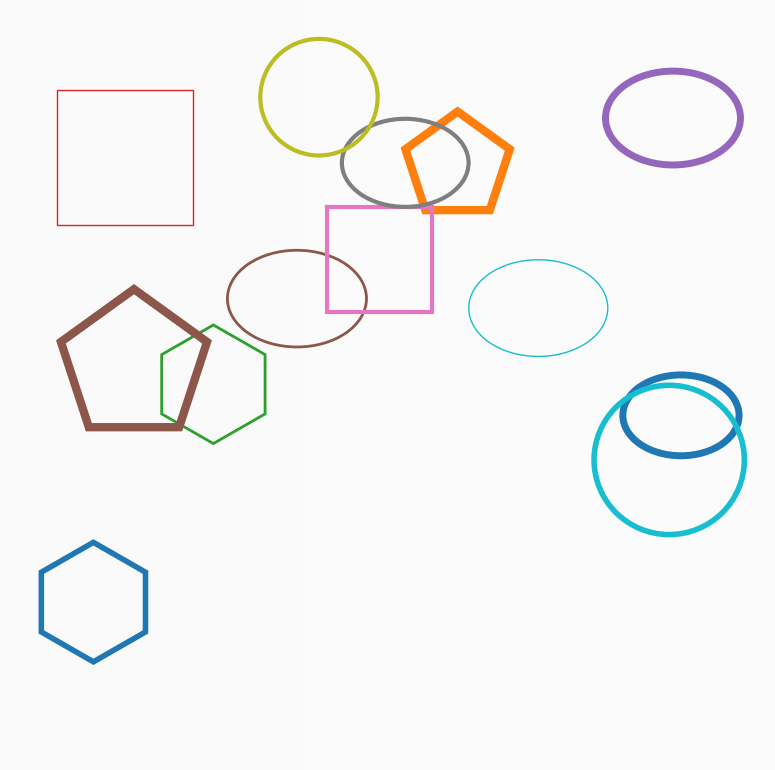[{"shape": "oval", "thickness": 2.5, "radius": 0.37, "center": [0.879, 0.461]}, {"shape": "hexagon", "thickness": 2, "radius": 0.39, "center": [0.121, 0.218]}, {"shape": "pentagon", "thickness": 3, "radius": 0.35, "center": [0.59, 0.784]}, {"shape": "hexagon", "thickness": 1, "radius": 0.39, "center": [0.275, 0.501]}, {"shape": "square", "thickness": 0.5, "radius": 0.44, "center": [0.162, 0.795]}, {"shape": "oval", "thickness": 2.5, "radius": 0.44, "center": [0.868, 0.847]}, {"shape": "pentagon", "thickness": 3, "radius": 0.5, "center": [0.173, 0.525]}, {"shape": "oval", "thickness": 1, "radius": 0.45, "center": [0.383, 0.612]}, {"shape": "square", "thickness": 1.5, "radius": 0.34, "center": [0.49, 0.663]}, {"shape": "oval", "thickness": 1.5, "radius": 0.41, "center": [0.523, 0.788]}, {"shape": "circle", "thickness": 1.5, "radius": 0.38, "center": [0.412, 0.874]}, {"shape": "circle", "thickness": 2, "radius": 0.48, "center": [0.863, 0.403]}, {"shape": "oval", "thickness": 0.5, "radius": 0.45, "center": [0.695, 0.6]}]